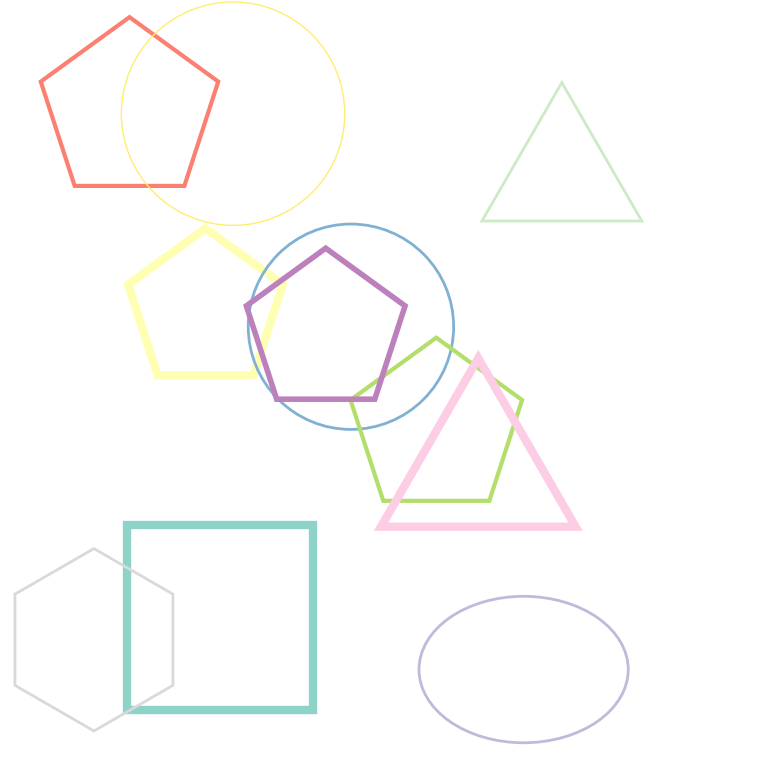[{"shape": "square", "thickness": 3, "radius": 0.6, "center": [0.286, 0.198]}, {"shape": "pentagon", "thickness": 3, "radius": 0.53, "center": [0.267, 0.598]}, {"shape": "oval", "thickness": 1, "radius": 0.68, "center": [0.68, 0.13]}, {"shape": "pentagon", "thickness": 1.5, "radius": 0.61, "center": [0.168, 0.857]}, {"shape": "circle", "thickness": 1, "radius": 0.67, "center": [0.456, 0.576]}, {"shape": "pentagon", "thickness": 1.5, "radius": 0.59, "center": [0.567, 0.444]}, {"shape": "triangle", "thickness": 3, "radius": 0.73, "center": [0.621, 0.389]}, {"shape": "hexagon", "thickness": 1, "radius": 0.59, "center": [0.122, 0.169]}, {"shape": "pentagon", "thickness": 2, "radius": 0.54, "center": [0.423, 0.569]}, {"shape": "triangle", "thickness": 1, "radius": 0.6, "center": [0.73, 0.773]}, {"shape": "circle", "thickness": 0.5, "radius": 0.73, "center": [0.303, 0.852]}]